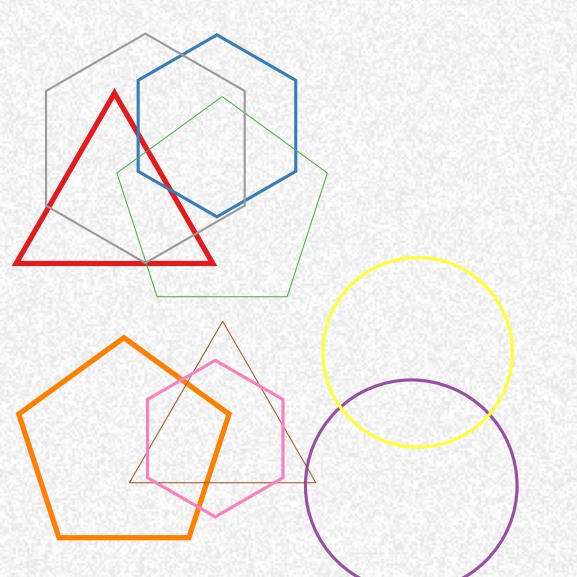[{"shape": "triangle", "thickness": 2.5, "radius": 0.98, "center": [0.198, 0.641]}, {"shape": "hexagon", "thickness": 1.5, "radius": 0.79, "center": [0.376, 0.781]}, {"shape": "pentagon", "thickness": 0.5, "radius": 0.96, "center": [0.385, 0.64]}, {"shape": "circle", "thickness": 1.5, "radius": 0.92, "center": [0.712, 0.158]}, {"shape": "pentagon", "thickness": 2.5, "radius": 0.96, "center": [0.215, 0.223]}, {"shape": "circle", "thickness": 1.5, "radius": 0.82, "center": [0.723, 0.389]}, {"shape": "triangle", "thickness": 0.5, "radius": 0.93, "center": [0.386, 0.256]}, {"shape": "hexagon", "thickness": 1.5, "radius": 0.68, "center": [0.373, 0.24]}, {"shape": "hexagon", "thickness": 1, "radius": 0.99, "center": [0.252, 0.742]}]